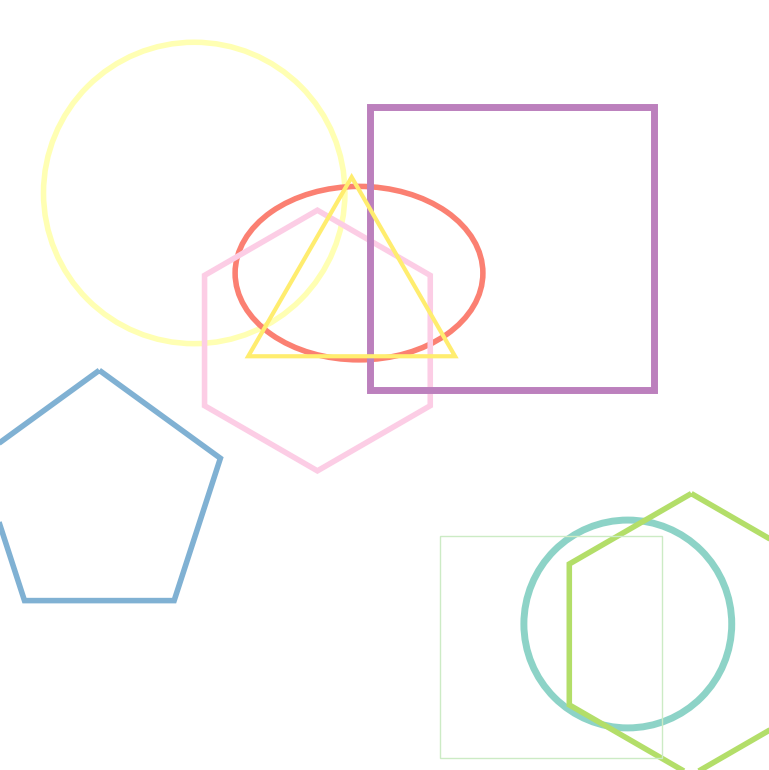[{"shape": "circle", "thickness": 2.5, "radius": 0.67, "center": [0.815, 0.19]}, {"shape": "circle", "thickness": 2, "radius": 0.98, "center": [0.252, 0.749]}, {"shape": "oval", "thickness": 2, "radius": 0.8, "center": [0.466, 0.645]}, {"shape": "pentagon", "thickness": 2, "radius": 0.83, "center": [0.129, 0.354]}, {"shape": "hexagon", "thickness": 2, "radius": 0.91, "center": [0.898, 0.176]}, {"shape": "hexagon", "thickness": 2, "radius": 0.85, "center": [0.412, 0.558]}, {"shape": "square", "thickness": 2.5, "radius": 0.92, "center": [0.665, 0.677]}, {"shape": "square", "thickness": 0.5, "radius": 0.72, "center": [0.716, 0.159]}, {"shape": "triangle", "thickness": 1.5, "radius": 0.78, "center": [0.457, 0.615]}]